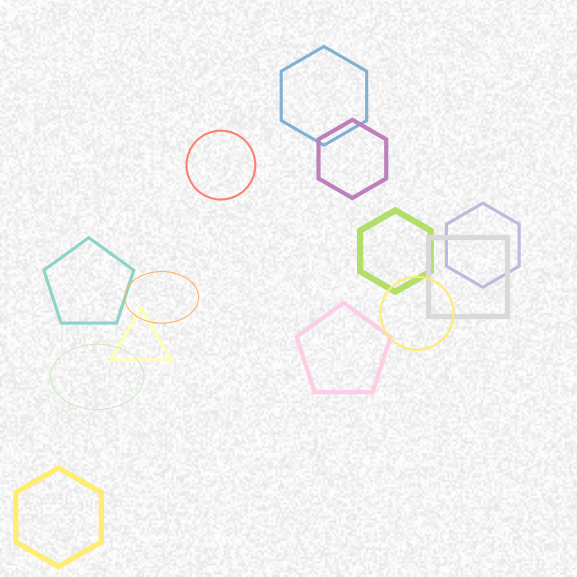[{"shape": "pentagon", "thickness": 1.5, "radius": 0.41, "center": [0.154, 0.506]}, {"shape": "triangle", "thickness": 1.5, "radius": 0.3, "center": [0.244, 0.406]}, {"shape": "hexagon", "thickness": 1.5, "radius": 0.36, "center": [0.836, 0.575]}, {"shape": "circle", "thickness": 1, "radius": 0.3, "center": [0.383, 0.713]}, {"shape": "hexagon", "thickness": 1.5, "radius": 0.43, "center": [0.561, 0.833]}, {"shape": "oval", "thickness": 0.5, "radius": 0.32, "center": [0.28, 0.484]}, {"shape": "hexagon", "thickness": 3, "radius": 0.35, "center": [0.685, 0.564]}, {"shape": "pentagon", "thickness": 2, "radius": 0.43, "center": [0.595, 0.389]}, {"shape": "square", "thickness": 2.5, "radius": 0.34, "center": [0.809, 0.52]}, {"shape": "hexagon", "thickness": 2, "radius": 0.34, "center": [0.61, 0.724]}, {"shape": "oval", "thickness": 0.5, "radius": 0.4, "center": [0.168, 0.347]}, {"shape": "hexagon", "thickness": 2.5, "radius": 0.43, "center": [0.101, 0.103]}, {"shape": "circle", "thickness": 1, "radius": 0.32, "center": [0.722, 0.457]}]